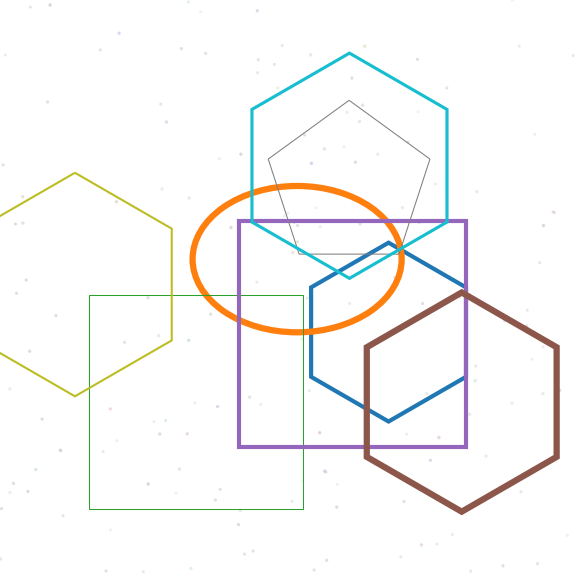[{"shape": "hexagon", "thickness": 2, "radius": 0.77, "center": [0.673, 0.424]}, {"shape": "oval", "thickness": 3, "radius": 0.91, "center": [0.515, 0.55]}, {"shape": "square", "thickness": 0.5, "radius": 0.93, "center": [0.339, 0.303]}, {"shape": "square", "thickness": 2, "radius": 0.98, "center": [0.61, 0.421]}, {"shape": "hexagon", "thickness": 3, "radius": 0.95, "center": [0.799, 0.303]}, {"shape": "pentagon", "thickness": 0.5, "radius": 0.74, "center": [0.604, 0.678]}, {"shape": "hexagon", "thickness": 1, "radius": 0.97, "center": [0.13, 0.506]}, {"shape": "hexagon", "thickness": 1.5, "radius": 0.97, "center": [0.605, 0.712]}]